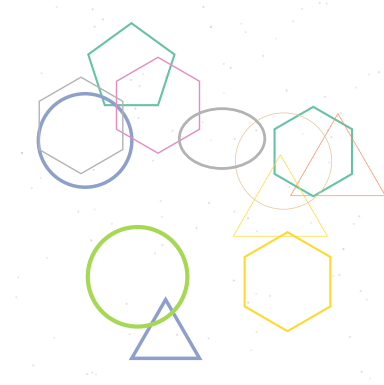[{"shape": "hexagon", "thickness": 1.5, "radius": 0.58, "center": [0.814, 0.606]}, {"shape": "pentagon", "thickness": 1.5, "radius": 0.59, "center": [0.341, 0.822]}, {"shape": "triangle", "thickness": 0.5, "radius": 0.71, "center": [0.878, 0.563]}, {"shape": "triangle", "thickness": 2.5, "radius": 0.51, "center": [0.43, 0.12]}, {"shape": "circle", "thickness": 2.5, "radius": 0.61, "center": [0.221, 0.635]}, {"shape": "hexagon", "thickness": 1, "radius": 0.62, "center": [0.41, 0.727]}, {"shape": "circle", "thickness": 3, "radius": 0.65, "center": [0.357, 0.281]}, {"shape": "hexagon", "thickness": 1.5, "radius": 0.64, "center": [0.747, 0.268]}, {"shape": "triangle", "thickness": 0.5, "radius": 0.71, "center": [0.728, 0.457]}, {"shape": "circle", "thickness": 0.5, "radius": 0.63, "center": [0.736, 0.582]}, {"shape": "oval", "thickness": 2, "radius": 0.56, "center": [0.577, 0.64]}, {"shape": "hexagon", "thickness": 1, "radius": 0.63, "center": [0.21, 0.674]}]